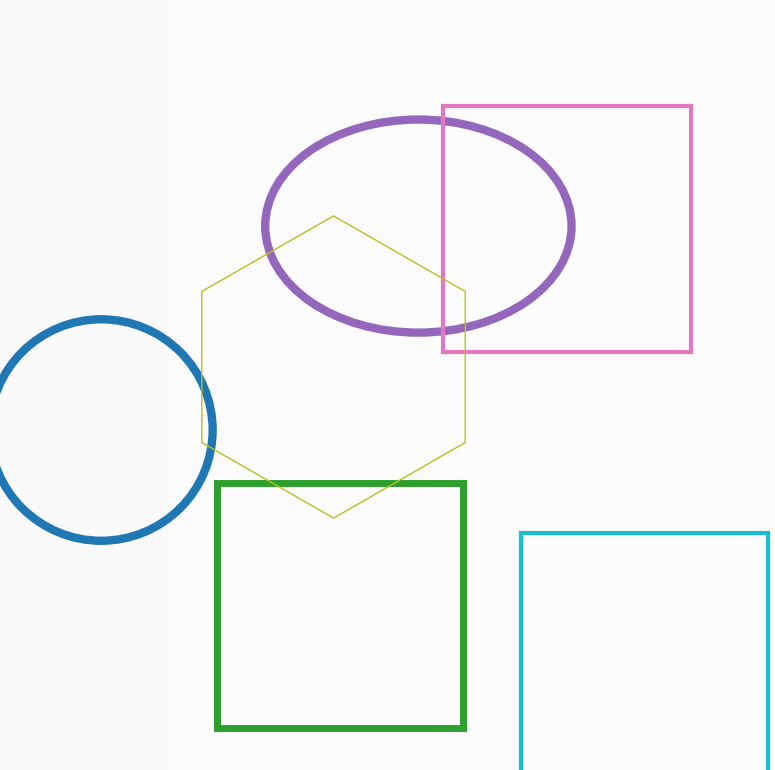[{"shape": "circle", "thickness": 3, "radius": 0.72, "center": [0.131, 0.442]}, {"shape": "square", "thickness": 2.5, "radius": 0.8, "center": [0.439, 0.214]}, {"shape": "oval", "thickness": 3, "radius": 0.99, "center": [0.54, 0.706]}, {"shape": "square", "thickness": 1.5, "radius": 0.8, "center": [0.732, 0.702]}, {"shape": "hexagon", "thickness": 0.5, "radius": 0.98, "center": [0.43, 0.523]}, {"shape": "square", "thickness": 1.5, "radius": 0.8, "center": [0.831, 0.148]}]